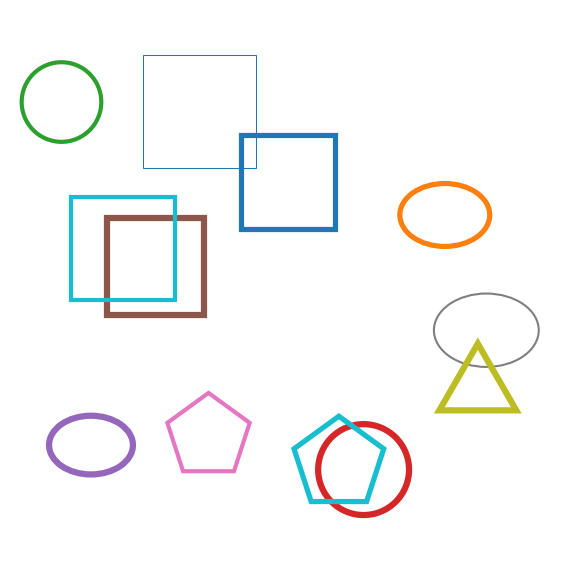[{"shape": "square", "thickness": 2.5, "radius": 0.41, "center": [0.499, 0.684]}, {"shape": "square", "thickness": 0.5, "radius": 0.49, "center": [0.345, 0.805]}, {"shape": "oval", "thickness": 2.5, "radius": 0.39, "center": [0.77, 0.627]}, {"shape": "circle", "thickness": 2, "radius": 0.34, "center": [0.106, 0.822]}, {"shape": "circle", "thickness": 3, "radius": 0.39, "center": [0.63, 0.186]}, {"shape": "oval", "thickness": 3, "radius": 0.36, "center": [0.158, 0.228]}, {"shape": "square", "thickness": 3, "radius": 0.42, "center": [0.269, 0.537]}, {"shape": "pentagon", "thickness": 2, "radius": 0.37, "center": [0.361, 0.244]}, {"shape": "oval", "thickness": 1, "radius": 0.45, "center": [0.842, 0.427]}, {"shape": "triangle", "thickness": 3, "radius": 0.38, "center": [0.827, 0.327]}, {"shape": "square", "thickness": 2, "radius": 0.45, "center": [0.213, 0.569]}, {"shape": "pentagon", "thickness": 2.5, "radius": 0.41, "center": [0.587, 0.197]}]